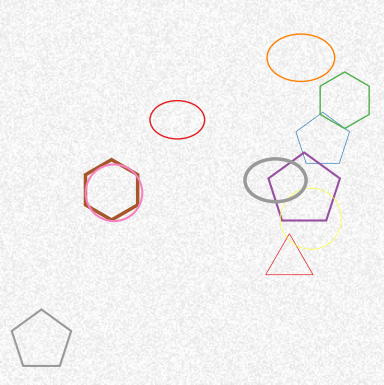[{"shape": "triangle", "thickness": 0.5, "radius": 0.36, "center": [0.752, 0.322]}, {"shape": "oval", "thickness": 1, "radius": 0.36, "center": [0.461, 0.689]}, {"shape": "pentagon", "thickness": 0.5, "radius": 0.37, "center": [0.838, 0.635]}, {"shape": "hexagon", "thickness": 1, "radius": 0.37, "center": [0.895, 0.74]}, {"shape": "pentagon", "thickness": 1.5, "radius": 0.49, "center": [0.79, 0.506]}, {"shape": "oval", "thickness": 1, "radius": 0.44, "center": [0.781, 0.85]}, {"shape": "circle", "thickness": 0.5, "radius": 0.4, "center": [0.808, 0.432]}, {"shape": "hexagon", "thickness": 2.5, "radius": 0.39, "center": [0.29, 0.507]}, {"shape": "circle", "thickness": 1.5, "radius": 0.37, "center": [0.296, 0.499]}, {"shape": "pentagon", "thickness": 1.5, "radius": 0.41, "center": [0.108, 0.115]}, {"shape": "oval", "thickness": 2.5, "radius": 0.4, "center": [0.716, 0.532]}]